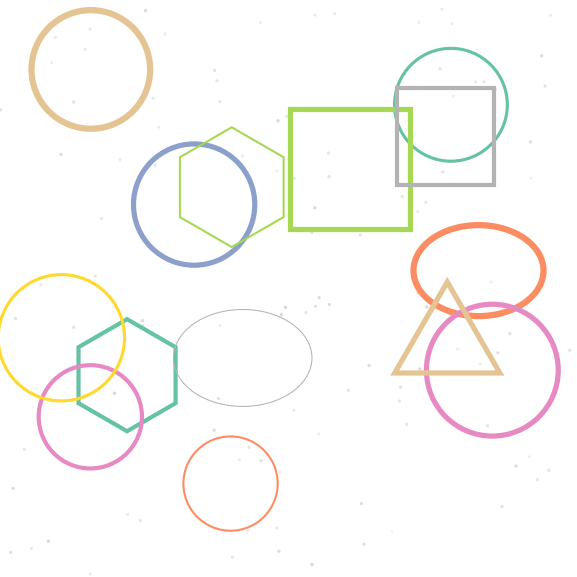[{"shape": "circle", "thickness": 1.5, "radius": 0.49, "center": [0.781, 0.818]}, {"shape": "hexagon", "thickness": 2, "radius": 0.49, "center": [0.22, 0.349]}, {"shape": "oval", "thickness": 3, "radius": 0.56, "center": [0.829, 0.531]}, {"shape": "circle", "thickness": 1, "radius": 0.41, "center": [0.399, 0.162]}, {"shape": "circle", "thickness": 2.5, "radius": 0.53, "center": [0.336, 0.645]}, {"shape": "circle", "thickness": 2.5, "radius": 0.57, "center": [0.853, 0.358]}, {"shape": "circle", "thickness": 2, "radius": 0.45, "center": [0.156, 0.277]}, {"shape": "square", "thickness": 2.5, "radius": 0.52, "center": [0.606, 0.706]}, {"shape": "hexagon", "thickness": 1, "radius": 0.52, "center": [0.401, 0.675]}, {"shape": "circle", "thickness": 1.5, "radius": 0.55, "center": [0.106, 0.414]}, {"shape": "triangle", "thickness": 2.5, "radius": 0.53, "center": [0.775, 0.406]}, {"shape": "circle", "thickness": 3, "radius": 0.51, "center": [0.157, 0.879]}, {"shape": "oval", "thickness": 0.5, "radius": 0.6, "center": [0.42, 0.379]}, {"shape": "square", "thickness": 2, "radius": 0.42, "center": [0.772, 0.763]}]